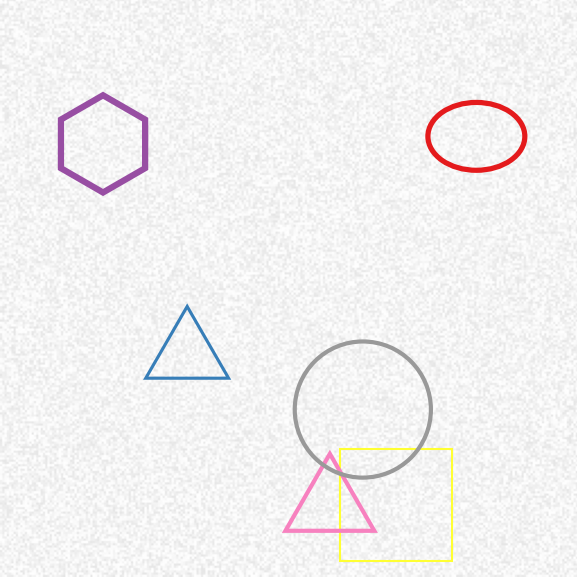[{"shape": "oval", "thickness": 2.5, "radius": 0.42, "center": [0.825, 0.763]}, {"shape": "triangle", "thickness": 1.5, "radius": 0.41, "center": [0.324, 0.386]}, {"shape": "hexagon", "thickness": 3, "radius": 0.42, "center": [0.178, 0.75]}, {"shape": "square", "thickness": 1, "radius": 0.49, "center": [0.685, 0.124]}, {"shape": "triangle", "thickness": 2, "radius": 0.44, "center": [0.571, 0.124]}, {"shape": "circle", "thickness": 2, "radius": 0.59, "center": [0.628, 0.29]}]